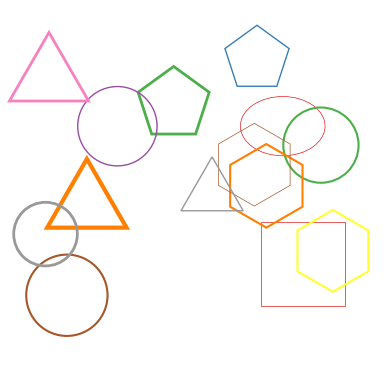[{"shape": "oval", "thickness": 0.5, "radius": 0.55, "center": [0.734, 0.672]}, {"shape": "square", "thickness": 0.5, "radius": 0.54, "center": [0.786, 0.315]}, {"shape": "pentagon", "thickness": 1, "radius": 0.44, "center": [0.668, 0.847]}, {"shape": "pentagon", "thickness": 2, "radius": 0.49, "center": [0.451, 0.73]}, {"shape": "circle", "thickness": 1.5, "radius": 0.49, "center": [0.834, 0.623]}, {"shape": "circle", "thickness": 1, "radius": 0.52, "center": [0.305, 0.672]}, {"shape": "triangle", "thickness": 3, "radius": 0.59, "center": [0.226, 0.468]}, {"shape": "hexagon", "thickness": 1.5, "radius": 0.54, "center": [0.692, 0.517]}, {"shape": "hexagon", "thickness": 1.5, "radius": 0.53, "center": [0.865, 0.348]}, {"shape": "circle", "thickness": 1.5, "radius": 0.53, "center": [0.174, 0.233]}, {"shape": "hexagon", "thickness": 0.5, "radius": 0.54, "center": [0.66, 0.572]}, {"shape": "triangle", "thickness": 2, "radius": 0.59, "center": [0.127, 0.797]}, {"shape": "triangle", "thickness": 1, "radius": 0.47, "center": [0.551, 0.499]}, {"shape": "circle", "thickness": 2, "radius": 0.41, "center": [0.118, 0.392]}]